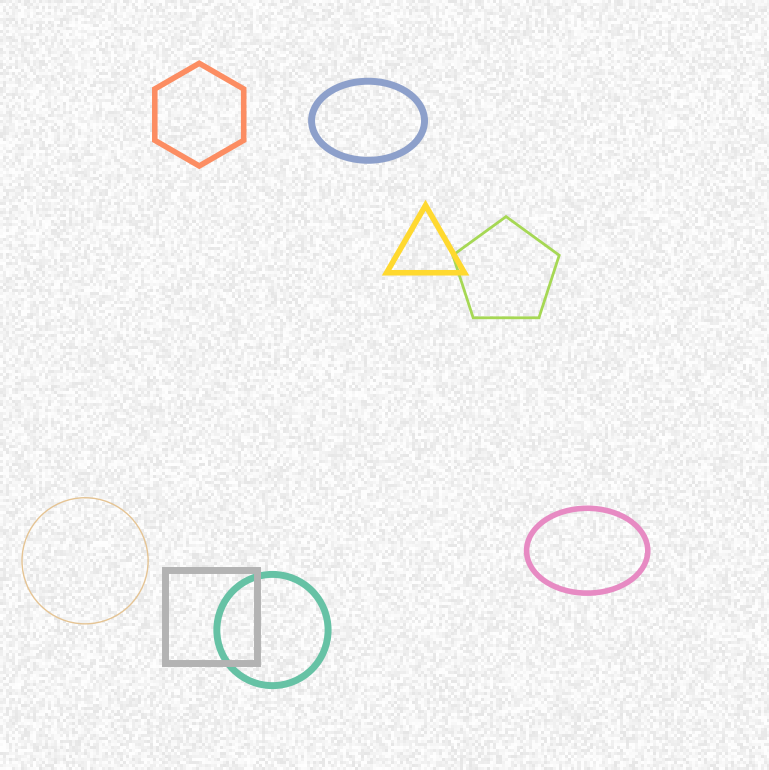[{"shape": "circle", "thickness": 2.5, "radius": 0.36, "center": [0.354, 0.182]}, {"shape": "hexagon", "thickness": 2, "radius": 0.33, "center": [0.259, 0.851]}, {"shape": "oval", "thickness": 2.5, "radius": 0.37, "center": [0.478, 0.843]}, {"shape": "oval", "thickness": 2, "radius": 0.39, "center": [0.763, 0.285]}, {"shape": "pentagon", "thickness": 1, "radius": 0.36, "center": [0.657, 0.646]}, {"shape": "triangle", "thickness": 2, "radius": 0.29, "center": [0.553, 0.675]}, {"shape": "circle", "thickness": 0.5, "radius": 0.41, "center": [0.11, 0.272]}, {"shape": "square", "thickness": 2.5, "radius": 0.3, "center": [0.274, 0.199]}]